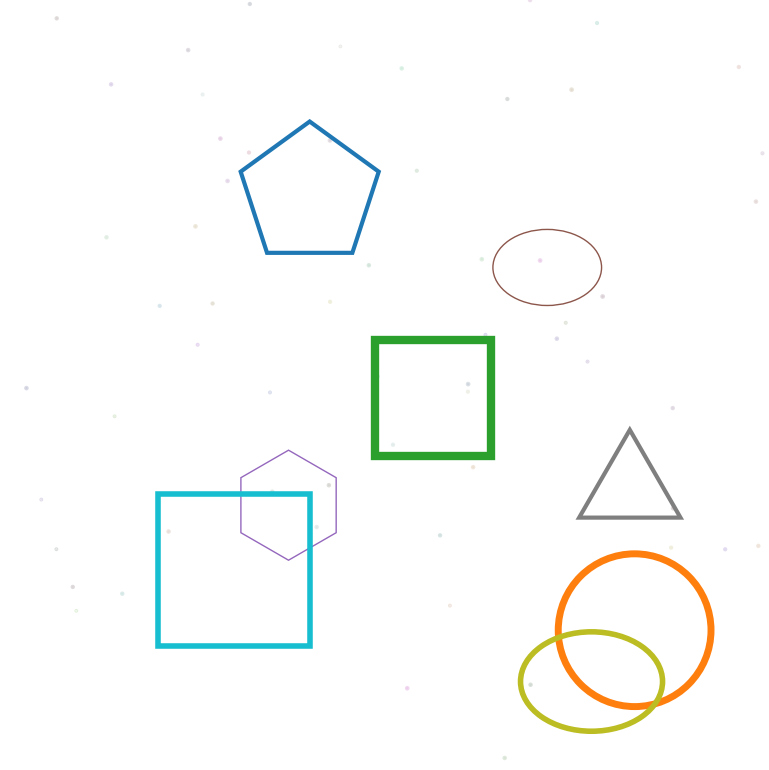[{"shape": "pentagon", "thickness": 1.5, "radius": 0.47, "center": [0.402, 0.748]}, {"shape": "circle", "thickness": 2.5, "radius": 0.5, "center": [0.824, 0.182]}, {"shape": "square", "thickness": 3, "radius": 0.38, "center": [0.563, 0.483]}, {"shape": "hexagon", "thickness": 0.5, "radius": 0.36, "center": [0.375, 0.344]}, {"shape": "oval", "thickness": 0.5, "radius": 0.35, "center": [0.711, 0.653]}, {"shape": "triangle", "thickness": 1.5, "radius": 0.38, "center": [0.818, 0.366]}, {"shape": "oval", "thickness": 2, "radius": 0.46, "center": [0.768, 0.115]}, {"shape": "square", "thickness": 2, "radius": 0.49, "center": [0.304, 0.26]}]